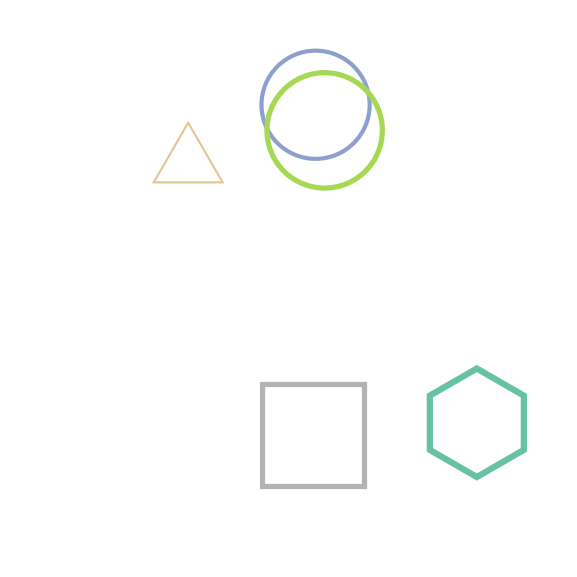[{"shape": "hexagon", "thickness": 3, "radius": 0.47, "center": [0.826, 0.267]}, {"shape": "circle", "thickness": 2, "radius": 0.47, "center": [0.546, 0.818]}, {"shape": "circle", "thickness": 2.5, "radius": 0.5, "center": [0.562, 0.773]}, {"shape": "triangle", "thickness": 1, "radius": 0.34, "center": [0.326, 0.718]}, {"shape": "square", "thickness": 2.5, "radius": 0.44, "center": [0.542, 0.247]}]